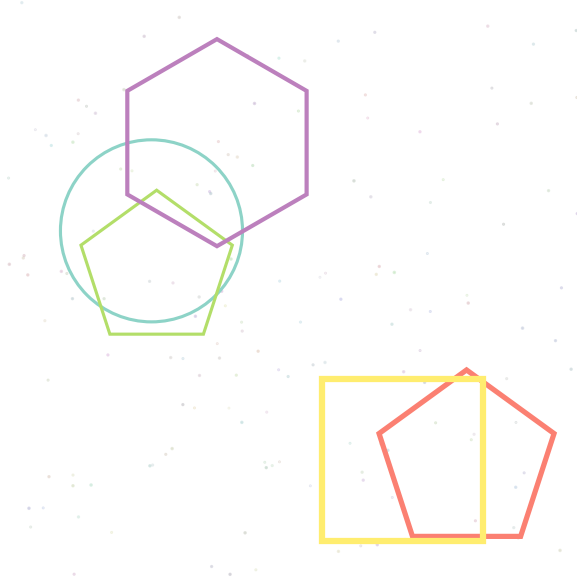[{"shape": "circle", "thickness": 1.5, "radius": 0.79, "center": [0.262, 0.599]}, {"shape": "pentagon", "thickness": 2.5, "radius": 0.8, "center": [0.808, 0.199]}, {"shape": "pentagon", "thickness": 1.5, "radius": 0.69, "center": [0.271, 0.532]}, {"shape": "hexagon", "thickness": 2, "radius": 0.9, "center": [0.376, 0.752]}, {"shape": "square", "thickness": 3, "radius": 0.7, "center": [0.697, 0.202]}]